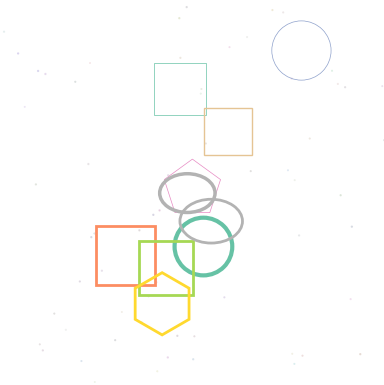[{"shape": "square", "thickness": 0.5, "radius": 0.34, "center": [0.468, 0.768]}, {"shape": "circle", "thickness": 3, "radius": 0.37, "center": [0.528, 0.36]}, {"shape": "square", "thickness": 2, "radius": 0.38, "center": [0.325, 0.336]}, {"shape": "circle", "thickness": 0.5, "radius": 0.38, "center": [0.783, 0.869]}, {"shape": "pentagon", "thickness": 0.5, "radius": 0.38, "center": [0.5, 0.51]}, {"shape": "square", "thickness": 2, "radius": 0.35, "center": [0.431, 0.303]}, {"shape": "hexagon", "thickness": 2, "radius": 0.4, "center": [0.421, 0.211]}, {"shape": "square", "thickness": 1, "radius": 0.31, "center": [0.592, 0.658]}, {"shape": "oval", "thickness": 2, "radius": 0.41, "center": [0.549, 0.426]}, {"shape": "oval", "thickness": 2.5, "radius": 0.36, "center": [0.487, 0.498]}]